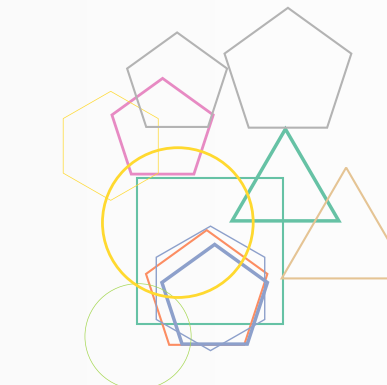[{"shape": "square", "thickness": 1.5, "radius": 0.95, "center": [0.542, 0.347]}, {"shape": "triangle", "thickness": 2.5, "radius": 0.8, "center": [0.737, 0.506]}, {"shape": "pentagon", "thickness": 1.5, "radius": 0.82, "center": [0.533, 0.238]}, {"shape": "pentagon", "thickness": 2.5, "radius": 0.72, "center": [0.554, 0.222]}, {"shape": "hexagon", "thickness": 1, "radius": 0.81, "center": [0.543, 0.251]}, {"shape": "pentagon", "thickness": 2, "radius": 0.69, "center": [0.42, 0.659]}, {"shape": "circle", "thickness": 0.5, "radius": 0.69, "center": [0.356, 0.126]}, {"shape": "circle", "thickness": 2, "radius": 0.97, "center": [0.459, 0.422]}, {"shape": "hexagon", "thickness": 0.5, "radius": 0.71, "center": [0.286, 0.621]}, {"shape": "triangle", "thickness": 1.5, "radius": 0.96, "center": [0.893, 0.373]}, {"shape": "pentagon", "thickness": 1.5, "radius": 0.68, "center": [0.457, 0.78]}, {"shape": "pentagon", "thickness": 1.5, "radius": 0.86, "center": [0.743, 0.808]}]